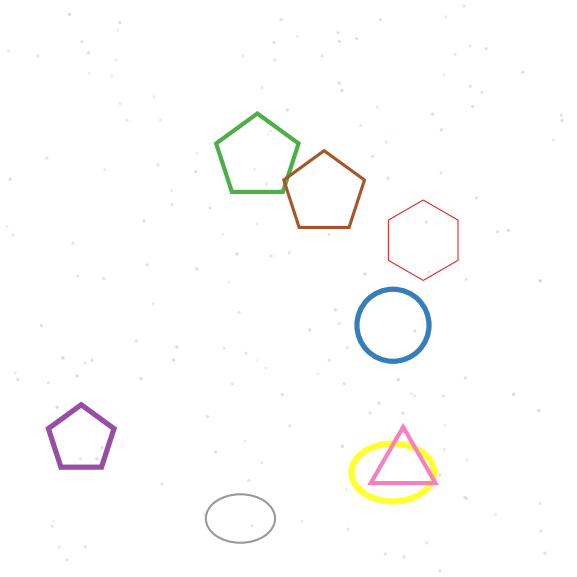[{"shape": "hexagon", "thickness": 0.5, "radius": 0.35, "center": [0.733, 0.583]}, {"shape": "circle", "thickness": 2.5, "radius": 0.31, "center": [0.68, 0.436]}, {"shape": "pentagon", "thickness": 2, "radius": 0.38, "center": [0.446, 0.728]}, {"shape": "pentagon", "thickness": 2.5, "radius": 0.3, "center": [0.141, 0.239]}, {"shape": "oval", "thickness": 3, "radius": 0.36, "center": [0.68, 0.181]}, {"shape": "pentagon", "thickness": 1.5, "radius": 0.37, "center": [0.561, 0.665]}, {"shape": "triangle", "thickness": 2, "radius": 0.32, "center": [0.698, 0.195]}, {"shape": "oval", "thickness": 1, "radius": 0.3, "center": [0.416, 0.101]}]